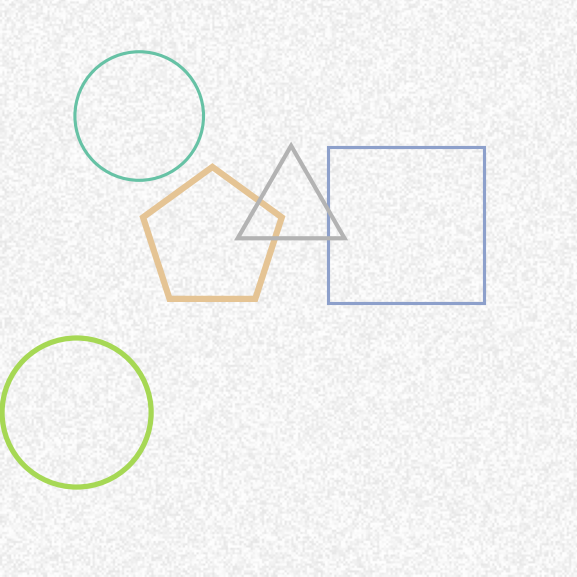[{"shape": "circle", "thickness": 1.5, "radius": 0.56, "center": [0.241, 0.798]}, {"shape": "square", "thickness": 1.5, "radius": 0.68, "center": [0.704, 0.61]}, {"shape": "circle", "thickness": 2.5, "radius": 0.65, "center": [0.133, 0.285]}, {"shape": "pentagon", "thickness": 3, "radius": 0.63, "center": [0.368, 0.584]}, {"shape": "triangle", "thickness": 2, "radius": 0.53, "center": [0.504, 0.64]}]